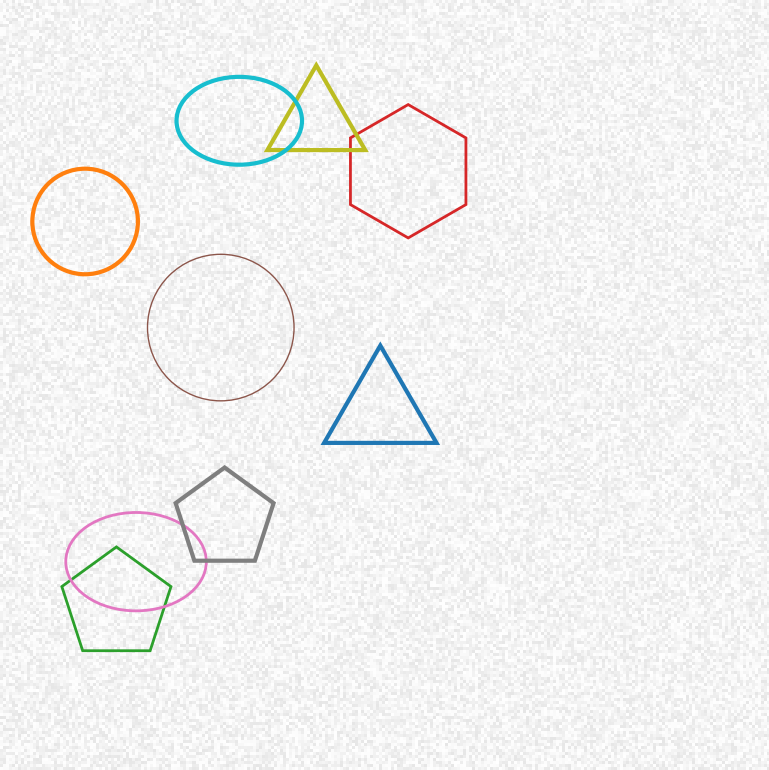[{"shape": "triangle", "thickness": 1.5, "radius": 0.42, "center": [0.494, 0.467]}, {"shape": "circle", "thickness": 1.5, "radius": 0.34, "center": [0.111, 0.712]}, {"shape": "pentagon", "thickness": 1, "radius": 0.37, "center": [0.151, 0.215]}, {"shape": "hexagon", "thickness": 1, "radius": 0.43, "center": [0.53, 0.778]}, {"shape": "circle", "thickness": 0.5, "radius": 0.48, "center": [0.287, 0.575]}, {"shape": "oval", "thickness": 1, "radius": 0.46, "center": [0.177, 0.271]}, {"shape": "pentagon", "thickness": 1.5, "radius": 0.33, "center": [0.292, 0.326]}, {"shape": "triangle", "thickness": 1.5, "radius": 0.37, "center": [0.411, 0.842]}, {"shape": "oval", "thickness": 1.5, "radius": 0.41, "center": [0.311, 0.843]}]